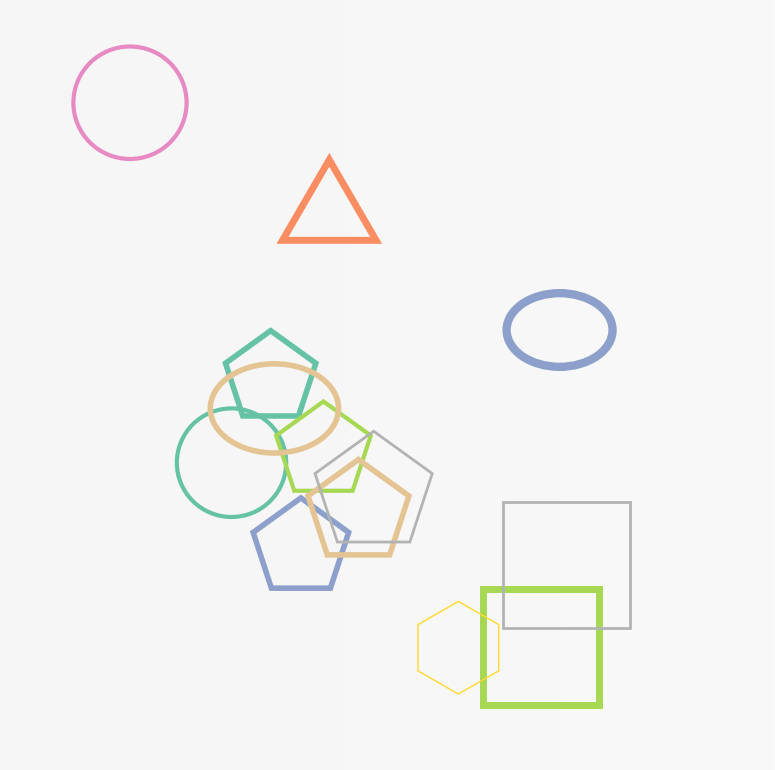[{"shape": "pentagon", "thickness": 2, "radius": 0.31, "center": [0.349, 0.509]}, {"shape": "circle", "thickness": 1.5, "radius": 0.35, "center": [0.299, 0.399]}, {"shape": "triangle", "thickness": 2.5, "radius": 0.35, "center": [0.425, 0.723]}, {"shape": "pentagon", "thickness": 2, "radius": 0.32, "center": [0.388, 0.289]}, {"shape": "oval", "thickness": 3, "radius": 0.34, "center": [0.722, 0.571]}, {"shape": "circle", "thickness": 1.5, "radius": 0.37, "center": [0.168, 0.867]}, {"shape": "pentagon", "thickness": 1.5, "radius": 0.32, "center": [0.417, 0.414]}, {"shape": "square", "thickness": 2.5, "radius": 0.37, "center": [0.698, 0.16]}, {"shape": "hexagon", "thickness": 0.5, "radius": 0.3, "center": [0.591, 0.159]}, {"shape": "pentagon", "thickness": 2, "radius": 0.34, "center": [0.463, 0.335]}, {"shape": "oval", "thickness": 2, "radius": 0.41, "center": [0.354, 0.47]}, {"shape": "pentagon", "thickness": 1, "radius": 0.4, "center": [0.482, 0.36]}, {"shape": "square", "thickness": 1, "radius": 0.41, "center": [0.731, 0.267]}]